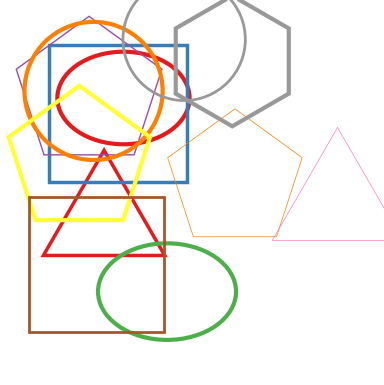[{"shape": "oval", "thickness": 3, "radius": 0.86, "center": [0.321, 0.745]}, {"shape": "triangle", "thickness": 2.5, "radius": 0.91, "center": [0.27, 0.427]}, {"shape": "square", "thickness": 2.5, "radius": 0.9, "center": [0.305, 0.705]}, {"shape": "oval", "thickness": 3, "radius": 0.9, "center": [0.434, 0.243]}, {"shape": "pentagon", "thickness": 1, "radius": 0.99, "center": [0.231, 0.759]}, {"shape": "circle", "thickness": 3, "radius": 0.9, "center": [0.243, 0.764]}, {"shape": "pentagon", "thickness": 0.5, "radius": 0.92, "center": [0.61, 0.534]}, {"shape": "pentagon", "thickness": 3, "radius": 0.96, "center": [0.206, 0.584]}, {"shape": "square", "thickness": 2, "radius": 0.88, "center": [0.25, 0.313]}, {"shape": "triangle", "thickness": 0.5, "radius": 0.98, "center": [0.877, 0.473]}, {"shape": "hexagon", "thickness": 3, "radius": 0.85, "center": [0.603, 0.841]}, {"shape": "circle", "thickness": 2, "radius": 0.79, "center": [0.478, 0.898]}]